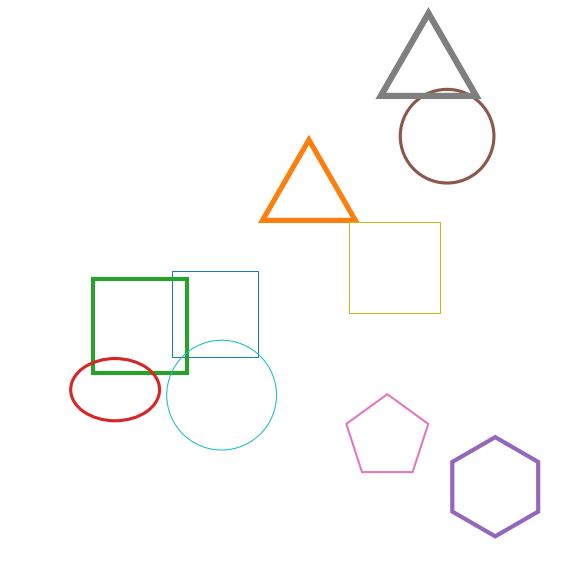[{"shape": "square", "thickness": 0.5, "radius": 0.37, "center": [0.372, 0.456]}, {"shape": "triangle", "thickness": 2.5, "radius": 0.46, "center": [0.535, 0.664]}, {"shape": "square", "thickness": 2, "radius": 0.41, "center": [0.242, 0.435]}, {"shape": "oval", "thickness": 1.5, "radius": 0.38, "center": [0.199, 0.324]}, {"shape": "hexagon", "thickness": 2, "radius": 0.43, "center": [0.858, 0.156]}, {"shape": "circle", "thickness": 1.5, "radius": 0.41, "center": [0.774, 0.763]}, {"shape": "pentagon", "thickness": 1, "radius": 0.37, "center": [0.671, 0.242]}, {"shape": "triangle", "thickness": 3, "radius": 0.48, "center": [0.742, 0.881]}, {"shape": "square", "thickness": 0.5, "radius": 0.39, "center": [0.683, 0.537]}, {"shape": "circle", "thickness": 0.5, "radius": 0.48, "center": [0.384, 0.315]}]